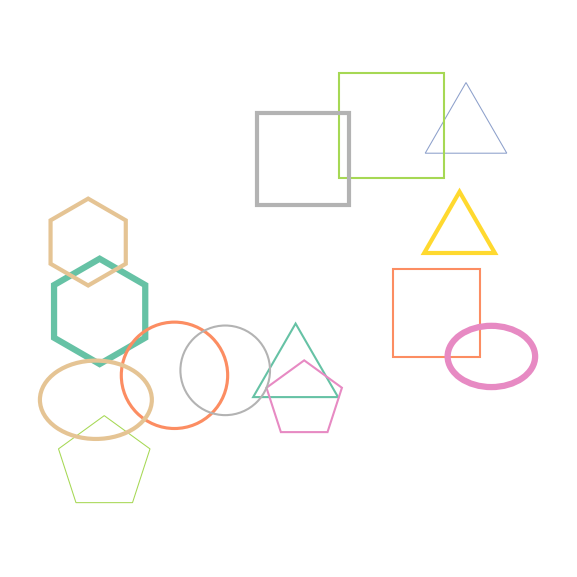[{"shape": "triangle", "thickness": 1, "radius": 0.42, "center": [0.512, 0.354]}, {"shape": "hexagon", "thickness": 3, "radius": 0.46, "center": [0.173, 0.46]}, {"shape": "square", "thickness": 1, "radius": 0.38, "center": [0.756, 0.457]}, {"shape": "circle", "thickness": 1.5, "radius": 0.46, "center": [0.302, 0.349]}, {"shape": "triangle", "thickness": 0.5, "radius": 0.41, "center": [0.807, 0.775]}, {"shape": "pentagon", "thickness": 1, "radius": 0.34, "center": [0.527, 0.306]}, {"shape": "oval", "thickness": 3, "radius": 0.38, "center": [0.851, 0.382]}, {"shape": "square", "thickness": 1, "radius": 0.45, "center": [0.678, 0.782]}, {"shape": "pentagon", "thickness": 0.5, "radius": 0.42, "center": [0.181, 0.196]}, {"shape": "triangle", "thickness": 2, "radius": 0.35, "center": [0.796, 0.596]}, {"shape": "oval", "thickness": 2, "radius": 0.48, "center": [0.166, 0.307]}, {"shape": "hexagon", "thickness": 2, "radius": 0.38, "center": [0.153, 0.58]}, {"shape": "square", "thickness": 2, "radius": 0.4, "center": [0.524, 0.723]}, {"shape": "circle", "thickness": 1, "radius": 0.39, "center": [0.39, 0.358]}]